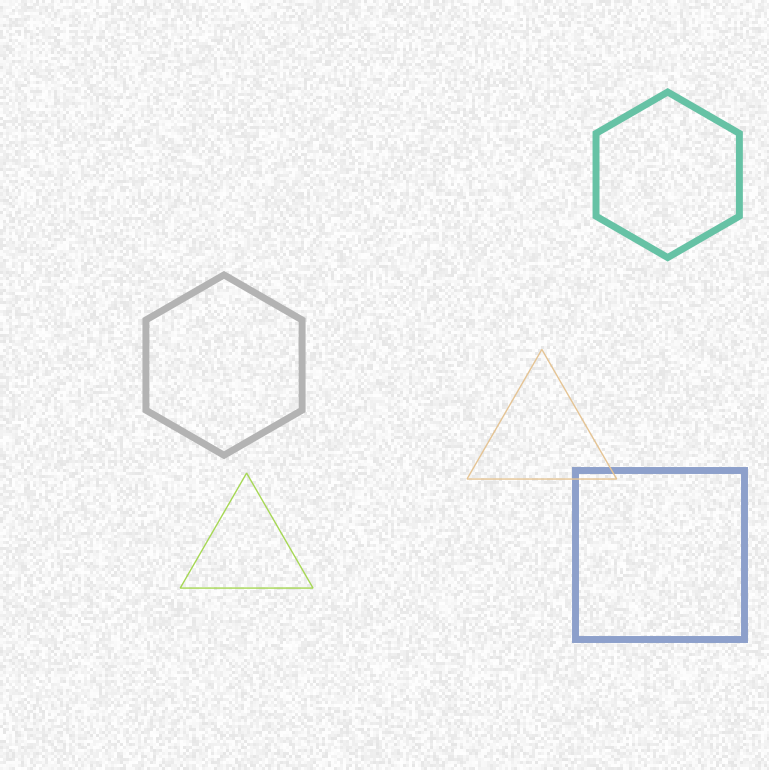[{"shape": "hexagon", "thickness": 2.5, "radius": 0.54, "center": [0.867, 0.773]}, {"shape": "square", "thickness": 2.5, "radius": 0.55, "center": [0.857, 0.28]}, {"shape": "triangle", "thickness": 0.5, "radius": 0.5, "center": [0.32, 0.286]}, {"shape": "triangle", "thickness": 0.5, "radius": 0.56, "center": [0.704, 0.434]}, {"shape": "hexagon", "thickness": 2.5, "radius": 0.59, "center": [0.291, 0.526]}]